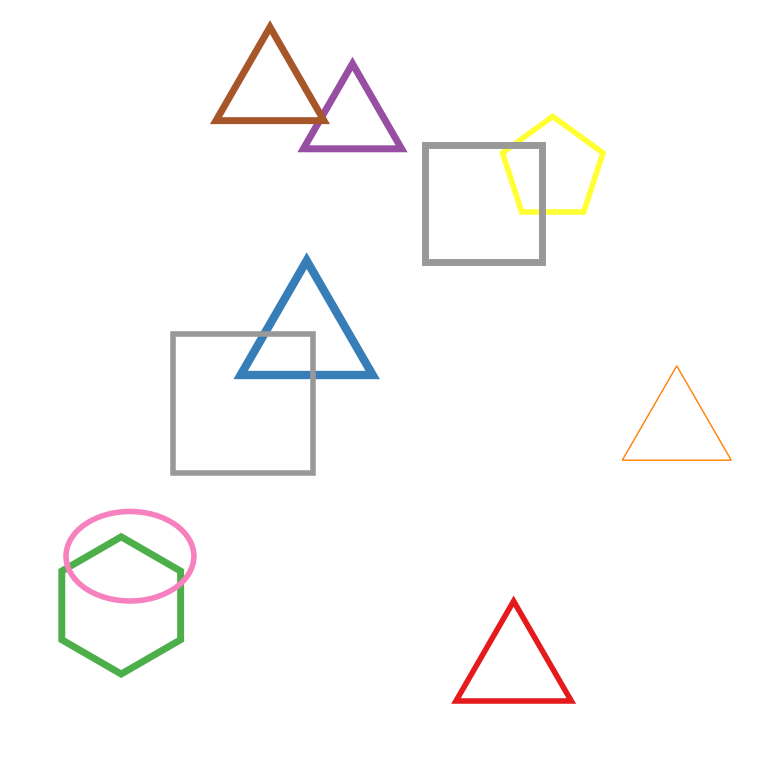[{"shape": "triangle", "thickness": 2, "radius": 0.43, "center": [0.667, 0.133]}, {"shape": "triangle", "thickness": 3, "radius": 0.5, "center": [0.398, 0.562]}, {"shape": "hexagon", "thickness": 2.5, "radius": 0.45, "center": [0.157, 0.214]}, {"shape": "triangle", "thickness": 2.5, "radius": 0.37, "center": [0.458, 0.844]}, {"shape": "triangle", "thickness": 0.5, "radius": 0.41, "center": [0.879, 0.443]}, {"shape": "pentagon", "thickness": 2, "radius": 0.34, "center": [0.718, 0.78]}, {"shape": "triangle", "thickness": 2.5, "radius": 0.4, "center": [0.351, 0.884]}, {"shape": "oval", "thickness": 2, "radius": 0.42, "center": [0.169, 0.278]}, {"shape": "square", "thickness": 2, "radius": 0.45, "center": [0.316, 0.476]}, {"shape": "square", "thickness": 2.5, "radius": 0.38, "center": [0.628, 0.736]}]